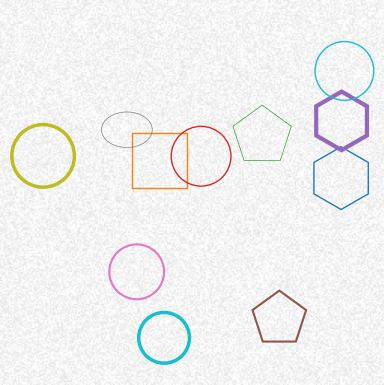[{"shape": "hexagon", "thickness": 1, "radius": 0.41, "center": [0.886, 0.537]}, {"shape": "square", "thickness": 1, "radius": 0.36, "center": [0.413, 0.582]}, {"shape": "pentagon", "thickness": 0.5, "radius": 0.4, "center": [0.681, 0.647]}, {"shape": "circle", "thickness": 1, "radius": 0.39, "center": [0.522, 0.594]}, {"shape": "hexagon", "thickness": 3, "radius": 0.38, "center": [0.887, 0.686]}, {"shape": "pentagon", "thickness": 1.5, "radius": 0.37, "center": [0.726, 0.172]}, {"shape": "circle", "thickness": 1.5, "radius": 0.36, "center": [0.355, 0.294]}, {"shape": "oval", "thickness": 0.5, "radius": 0.33, "center": [0.33, 0.663]}, {"shape": "circle", "thickness": 2.5, "radius": 0.41, "center": [0.112, 0.595]}, {"shape": "circle", "thickness": 1, "radius": 0.38, "center": [0.895, 0.816]}, {"shape": "circle", "thickness": 2.5, "radius": 0.33, "center": [0.426, 0.123]}]